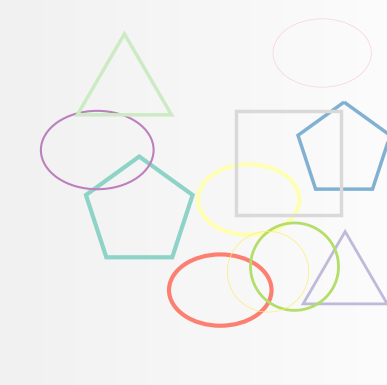[{"shape": "pentagon", "thickness": 3, "radius": 0.72, "center": [0.359, 0.449]}, {"shape": "oval", "thickness": 3, "radius": 0.65, "center": [0.641, 0.482]}, {"shape": "triangle", "thickness": 2, "radius": 0.63, "center": [0.891, 0.273]}, {"shape": "oval", "thickness": 3, "radius": 0.66, "center": [0.568, 0.247]}, {"shape": "pentagon", "thickness": 2.5, "radius": 0.62, "center": [0.888, 0.61]}, {"shape": "circle", "thickness": 2, "radius": 0.57, "center": [0.76, 0.307]}, {"shape": "oval", "thickness": 0.5, "radius": 0.63, "center": [0.831, 0.862]}, {"shape": "square", "thickness": 2.5, "radius": 0.68, "center": [0.745, 0.577]}, {"shape": "oval", "thickness": 1.5, "radius": 0.73, "center": [0.251, 0.61]}, {"shape": "triangle", "thickness": 2.5, "radius": 0.7, "center": [0.321, 0.772]}, {"shape": "circle", "thickness": 0.5, "radius": 0.52, "center": [0.692, 0.294]}]